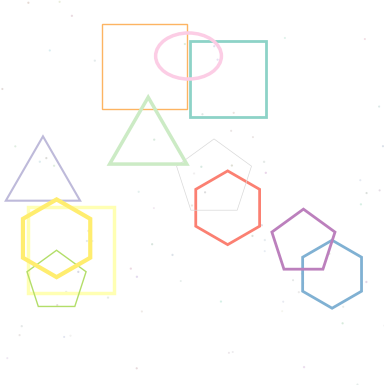[{"shape": "square", "thickness": 2, "radius": 0.49, "center": [0.593, 0.795]}, {"shape": "square", "thickness": 2.5, "radius": 0.56, "center": [0.184, 0.35]}, {"shape": "triangle", "thickness": 1.5, "radius": 0.56, "center": [0.112, 0.534]}, {"shape": "hexagon", "thickness": 2, "radius": 0.48, "center": [0.591, 0.46]}, {"shape": "hexagon", "thickness": 2, "radius": 0.44, "center": [0.863, 0.288]}, {"shape": "square", "thickness": 1, "radius": 0.55, "center": [0.375, 0.828]}, {"shape": "pentagon", "thickness": 1, "radius": 0.4, "center": [0.147, 0.269]}, {"shape": "oval", "thickness": 2.5, "radius": 0.43, "center": [0.49, 0.855]}, {"shape": "pentagon", "thickness": 0.5, "radius": 0.51, "center": [0.556, 0.537]}, {"shape": "pentagon", "thickness": 2, "radius": 0.43, "center": [0.788, 0.371]}, {"shape": "triangle", "thickness": 2.5, "radius": 0.58, "center": [0.385, 0.632]}, {"shape": "hexagon", "thickness": 3, "radius": 0.5, "center": [0.147, 0.381]}]